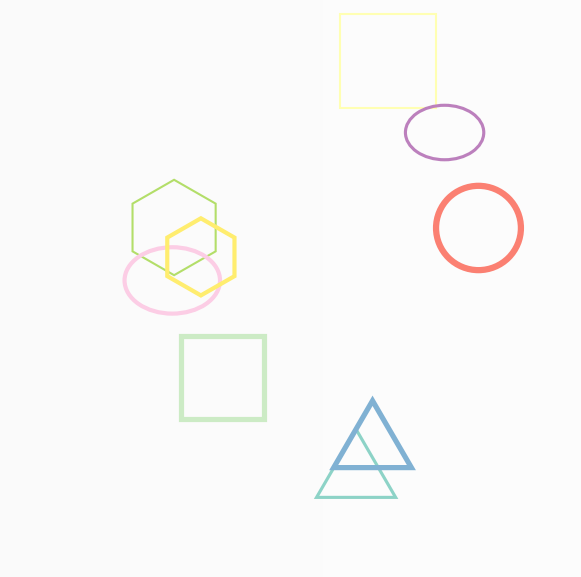[{"shape": "triangle", "thickness": 1.5, "radius": 0.39, "center": [0.613, 0.177]}, {"shape": "square", "thickness": 1, "radius": 0.41, "center": [0.667, 0.894]}, {"shape": "circle", "thickness": 3, "radius": 0.37, "center": [0.823, 0.604]}, {"shape": "triangle", "thickness": 2.5, "radius": 0.39, "center": [0.641, 0.228]}, {"shape": "hexagon", "thickness": 1, "radius": 0.41, "center": [0.3, 0.605]}, {"shape": "oval", "thickness": 2, "radius": 0.41, "center": [0.296, 0.514]}, {"shape": "oval", "thickness": 1.5, "radius": 0.34, "center": [0.765, 0.77]}, {"shape": "square", "thickness": 2.5, "radius": 0.36, "center": [0.383, 0.345]}, {"shape": "hexagon", "thickness": 2, "radius": 0.33, "center": [0.346, 0.554]}]